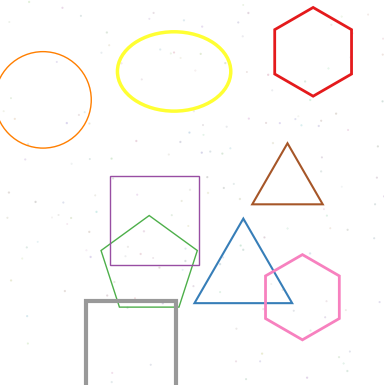[{"shape": "hexagon", "thickness": 2, "radius": 0.58, "center": [0.813, 0.865]}, {"shape": "triangle", "thickness": 1.5, "radius": 0.73, "center": [0.632, 0.286]}, {"shape": "pentagon", "thickness": 1, "radius": 0.66, "center": [0.387, 0.309]}, {"shape": "square", "thickness": 1, "radius": 0.58, "center": [0.402, 0.426]}, {"shape": "circle", "thickness": 1, "radius": 0.63, "center": [0.112, 0.741]}, {"shape": "oval", "thickness": 2.5, "radius": 0.74, "center": [0.452, 0.814]}, {"shape": "triangle", "thickness": 1.5, "radius": 0.53, "center": [0.747, 0.522]}, {"shape": "hexagon", "thickness": 2, "radius": 0.55, "center": [0.785, 0.228]}, {"shape": "square", "thickness": 3, "radius": 0.59, "center": [0.34, 0.1]}]